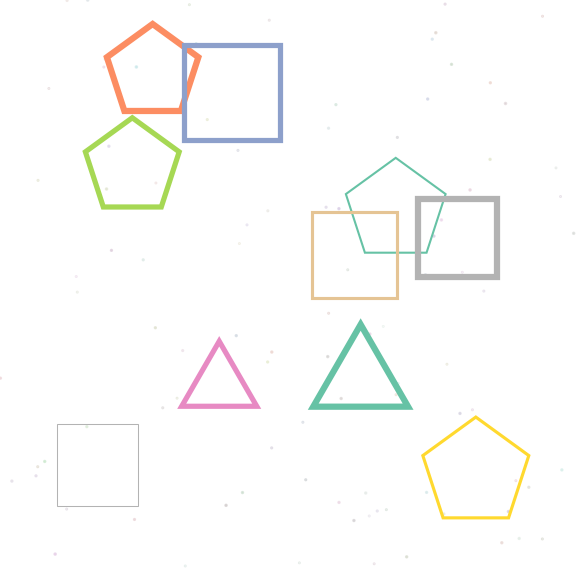[{"shape": "triangle", "thickness": 3, "radius": 0.47, "center": [0.625, 0.342]}, {"shape": "pentagon", "thickness": 1, "radius": 0.45, "center": [0.685, 0.635]}, {"shape": "pentagon", "thickness": 3, "radius": 0.42, "center": [0.264, 0.874]}, {"shape": "square", "thickness": 2.5, "radius": 0.41, "center": [0.402, 0.839]}, {"shape": "triangle", "thickness": 2.5, "radius": 0.38, "center": [0.38, 0.333]}, {"shape": "pentagon", "thickness": 2.5, "radius": 0.43, "center": [0.229, 0.71]}, {"shape": "pentagon", "thickness": 1.5, "radius": 0.48, "center": [0.824, 0.18]}, {"shape": "square", "thickness": 1.5, "radius": 0.37, "center": [0.614, 0.558]}, {"shape": "square", "thickness": 3, "radius": 0.34, "center": [0.792, 0.587]}, {"shape": "square", "thickness": 0.5, "radius": 0.35, "center": [0.169, 0.194]}]